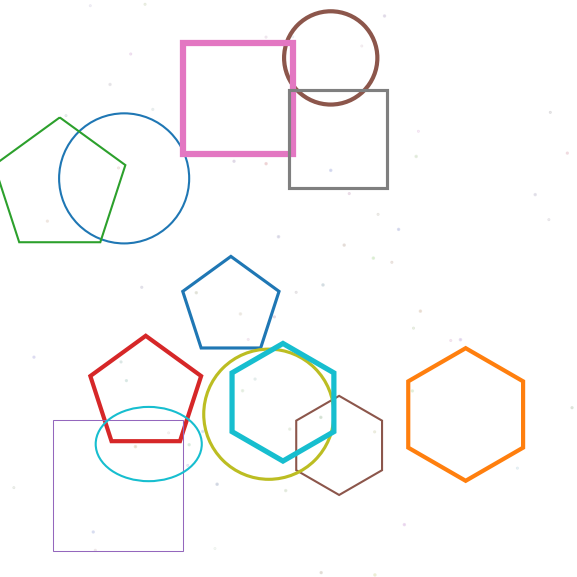[{"shape": "circle", "thickness": 1, "radius": 0.56, "center": [0.215, 0.69]}, {"shape": "pentagon", "thickness": 1.5, "radius": 0.44, "center": [0.4, 0.467]}, {"shape": "hexagon", "thickness": 2, "radius": 0.57, "center": [0.806, 0.281]}, {"shape": "pentagon", "thickness": 1, "radius": 0.6, "center": [0.103, 0.676]}, {"shape": "pentagon", "thickness": 2, "radius": 0.5, "center": [0.252, 0.317]}, {"shape": "square", "thickness": 0.5, "radius": 0.57, "center": [0.204, 0.158]}, {"shape": "circle", "thickness": 2, "radius": 0.4, "center": [0.573, 0.899]}, {"shape": "hexagon", "thickness": 1, "radius": 0.43, "center": [0.587, 0.228]}, {"shape": "square", "thickness": 3, "radius": 0.48, "center": [0.412, 0.829]}, {"shape": "square", "thickness": 1.5, "radius": 0.42, "center": [0.585, 0.759]}, {"shape": "circle", "thickness": 1.5, "radius": 0.56, "center": [0.465, 0.282]}, {"shape": "oval", "thickness": 1, "radius": 0.46, "center": [0.258, 0.23]}, {"shape": "hexagon", "thickness": 2.5, "radius": 0.51, "center": [0.49, 0.303]}]